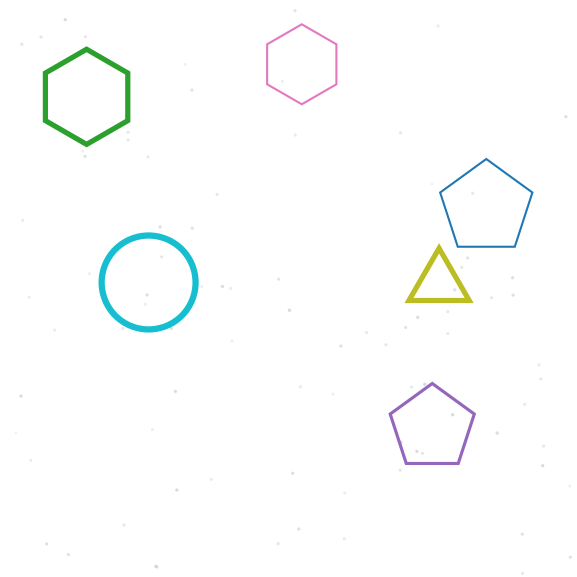[{"shape": "pentagon", "thickness": 1, "radius": 0.42, "center": [0.842, 0.64]}, {"shape": "hexagon", "thickness": 2.5, "radius": 0.41, "center": [0.15, 0.831]}, {"shape": "pentagon", "thickness": 1.5, "radius": 0.38, "center": [0.748, 0.259]}, {"shape": "hexagon", "thickness": 1, "radius": 0.35, "center": [0.523, 0.888]}, {"shape": "triangle", "thickness": 2.5, "radius": 0.3, "center": [0.76, 0.509]}, {"shape": "circle", "thickness": 3, "radius": 0.41, "center": [0.257, 0.51]}]